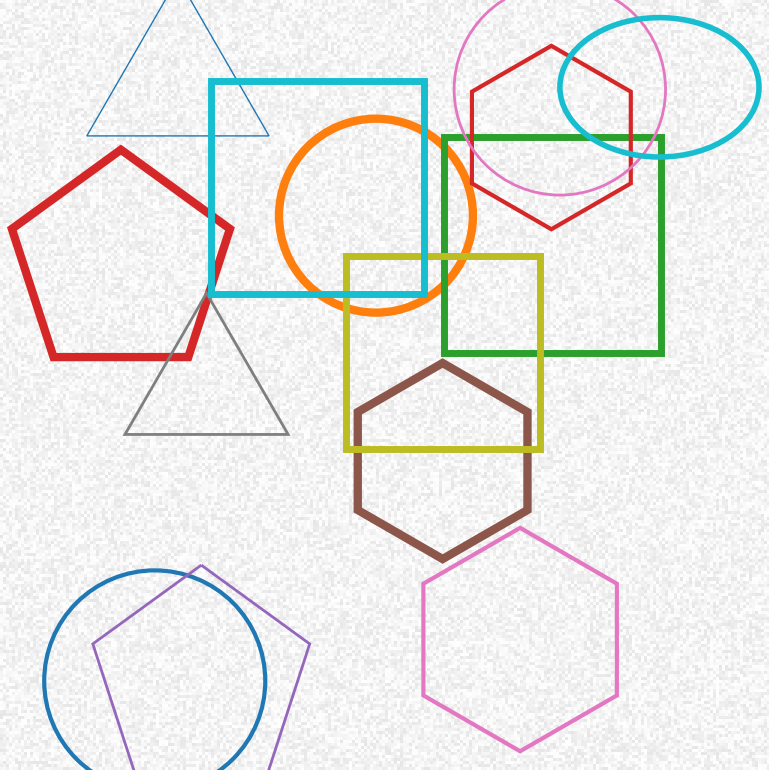[{"shape": "triangle", "thickness": 0.5, "radius": 0.68, "center": [0.231, 0.892]}, {"shape": "circle", "thickness": 1.5, "radius": 0.72, "center": [0.201, 0.116]}, {"shape": "circle", "thickness": 3, "radius": 0.63, "center": [0.488, 0.72]}, {"shape": "square", "thickness": 2.5, "radius": 0.7, "center": [0.717, 0.681]}, {"shape": "pentagon", "thickness": 3, "radius": 0.74, "center": [0.157, 0.657]}, {"shape": "hexagon", "thickness": 1.5, "radius": 0.6, "center": [0.716, 0.821]}, {"shape": "pentagon", "thickness": 1, "radius": 0.74, "center": [0.261, 0.118]}, {"shape": "hexagon", "thickness": 3, "radius": 0.64, "center": [0.575, 0.401]}, {"shape": "hexagon", "thickness": 1.5, "radius": 0.73, "center": [0.675, 0.169]}, {"shape": "circle", "thickness": 1, "radius": 0.69, "center": [0.727, 0.884]}, {"shape": "triangle", "thickness": 1, "radius": 0.61, "center": [0.268, 0.497]}, {"shape": "square", "thickness": 2.5, "radius": 0.63, "center": [0.575, 0.542]}, {"shape": "square", "thickness": 2.5, "radius": 0.69, "center": [0.412, 0.757]}, {"shape": "oval", "thickness": 2, "radius": 0.65, "center": [0.856, 0.887]}]